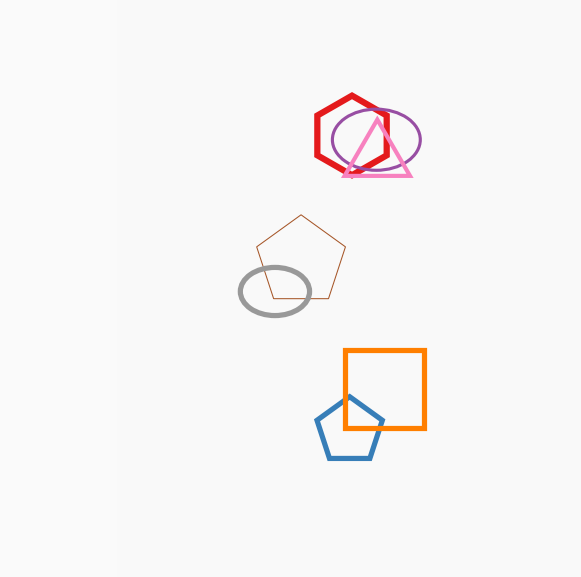[{"shape": "hexagon", "thickness": 3, "radius": 0.34, "center": [0.606, 0.765]}, {"shape": "pentagon", "thickness": 2.5, "radius": 0.3, "center": [0.602, 0.253]}, {"shape": "oval", "thickness": 1.5, "radius": 0.38, "center": [0.647, 0.757]}, {"shape": "square", "thickness": 2.5, "radius": 0.34, "center": [0.661, 0.325]}, {"shape": "pentagon", "thickness": 0.5, "radius": 0.4, "center": [0.518, 0.547]}, {"shape": "triangle", "thickness": 2, "radius": 0.32, "center": [0.649, 0.727]}, {"shape": "oval", "thickness": 2.5, "radius": 0.3, "center": [0.473, 0.494]}]